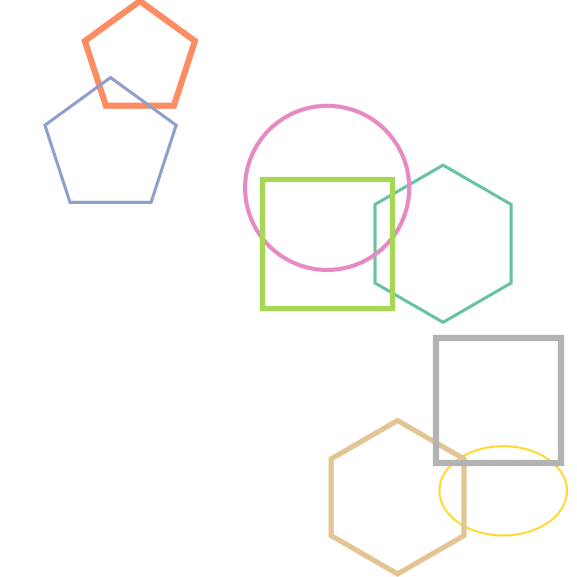[{"shape": "hexagon", "thickness": 1.5, "radius": 0.68, "center": [0.767, 0.577]}, {"shape": "pentagon", "thickness": 3, "radius": 0.5, "center": [0.242, 0.897]}, {"shape": "pentagon", "thickness": 1.5, "radius": 0.6, "center": [0.191, 0.745]}, {"shape": "circle", "thickness": 2, "radius": 0.71, "center": [0.566, 0.674]}, {"shape": "square", "thickness": 2.5, "radius": 0.56, "center": [0.566, 0.577]}, {"shape": "oval", "thickness": 1, "radius": 0.55, "center": [0.871, 0.149]}, {"shape": "hexagon", "thickness": 2.5, "radius": 0.66, "center": [0.688, 0.138]}, {"shape": "square", "thickness": 3, "radius": 0.54, "center": [0.863, 0.305]}]